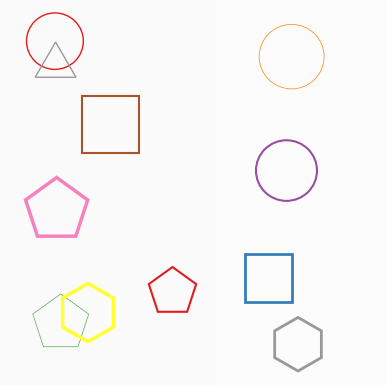[{"shape": "pentagon", "thickness": 1.5, "radius": 0.32, "center": [0.445, 0.242]}, {"shape": "circle", "thickness": 1, "radius": 0.37, "center": [0.142, 0.893]}, {"shape": "square", "thickness": 2, "radius": 0.31, "center": [0.693, 0.278]}, {"shape": "pentagon", "thickness": 0.5, "radius": 0.38, "center": [0.157, 0.161]}, {"shape": "circle", "thickness": 1.5, "radius": 0.39, "center": [0.739, 0.557]}, {"shape": "circle", "thickness": 0.5, "radius": 0.42, "center": [0.753, 0.853]}, {"shape": "hexagon", "thickness": 2.5, "radius": 0.38, "center": [0.227, 0.188]}, {"shape": "square", "thickness": 1.5, "radius": 0.37, "center": [0.285, 0.677]}, {"shape": "pentagon", "thickness": 2.5, "radius": 0.42, "center": [0.146, 0.455]}, {"shape": "triangle", "thickness": 1, "radius": 0.3, "center": [0.143, 0.83]}, {"shape": "hexagon", "thickness": 2, "radius": 0.35, "center": [0.769, 0.106]}]